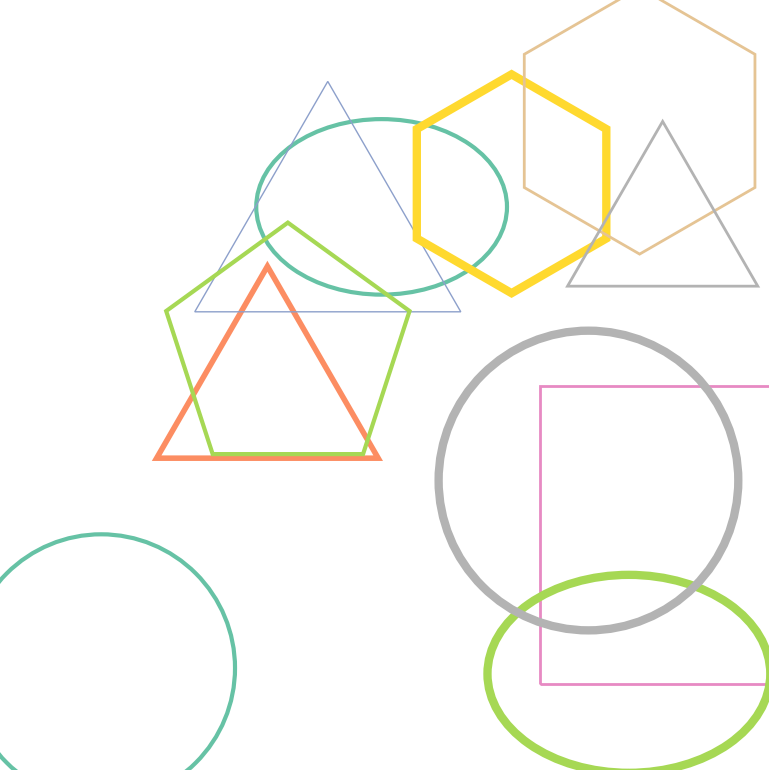[{"shape": "circle", "thickness": 1.5, "radius": 0.87, "center": [0.131, 0.132]}, {"shape": "oval", "thickness": 1.5, "radius": 0.81, "center": [0.496, 0.731]}, {"shape": "triangle", "thickness": 2, "radius": 0.83, "center": [0.347, 0.488]}, {"shape": "triangle", "thickness": 0.5, "radius": 1.0, "center": [0.426, 0.695]}, {"shape": "square", "thickness": 1, "radius": 0.96, "center": [0.894, 0.305]}, {"shape": "oval", "thickness": 3, "radius": 0.92, "center": [0.817, 0.125]}, {"shape": "pentagon", "thickness": 1.5, "radius": 0.83, "center": [0.374, 0.545]}, {"shape": "hexagon", "thickness": 3, "radius": 0.71, "center": [0.664, 0.761]}, {"shape": "hexagon", "thickness": 1, "radius": 0.86, "center": [0.831, 0.843]}, {"shape": "circle", "thickness": 3, "radius": 0.97, "center": [0.764, 0.376]}, {"shape": "triangle", "thickness": 1, "radius": 0.71, "center": [0.861, 0.7]}]